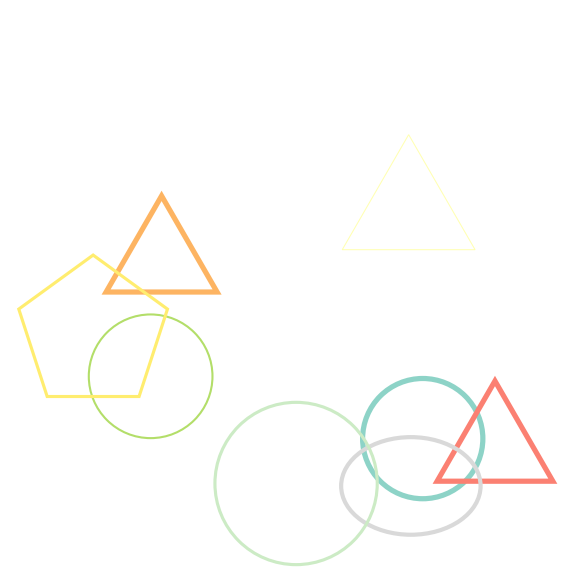[{"shape": "circle", "thickness": 2.5, "radius": 0.52, "center": [0.732, 0.24]}, {"shape": "triangle", "thickness": 0.5, "radius": 0.66, "center": [0.708, 0.633]}, {"shape": "triangle", "thickness": 2.5, "radius": 0.58, "center": [0.857, 0.224]}, {"shape": "triangle", "thickness": 2.5, "radius": 0.55, "center": [0.28, 0.549]}, {"shape": "circle", "thickness": 1, "radius": 0.54, "center": [0.261, 0.348]}, {"shape": "oval", "thickness": 2, "radius": 0.6, "center": [0.711, 0.158]}, {"shape": "circle", "thickness": 1.5, "radius": 0.7, "center": [0.513, 0.162]}, {"shape": "pentagon", "thickness": 1.5, "radius": 0.68, "center": [0.161, 0.422]}]